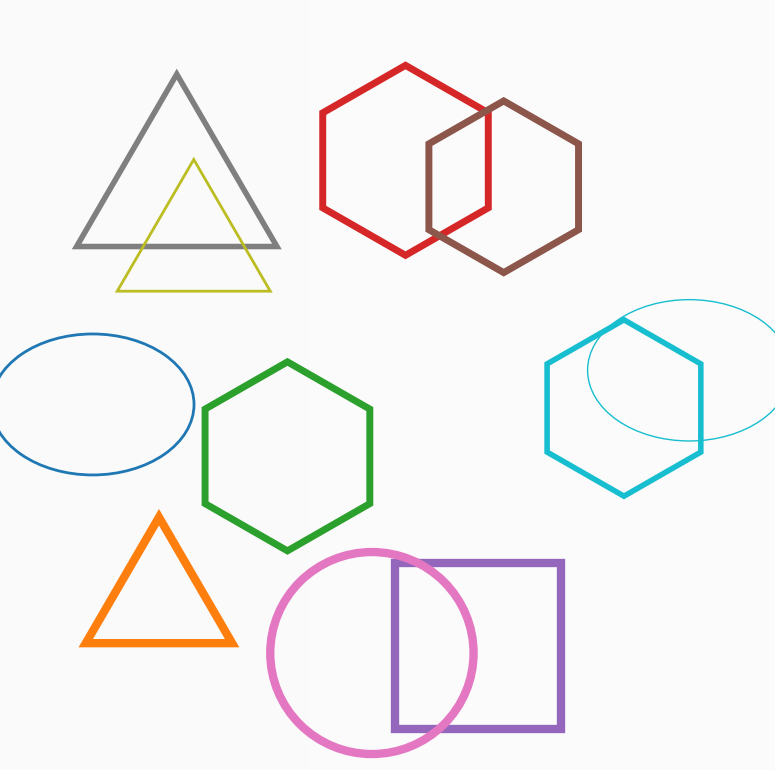[{"shape": "oval", "thickness": 1, "radius": 0.65, "center": [0.12, 0.475]}, {"shape": "triangle", "thickness": 3, "radius": 0.55, "center": [0.205, 0.219]}, {"shape": "hexagon", "thickness": 2.5, "radius": 0.61, "center": [0.371, 0.407]}, {"shape": "hexagon", "thickness": 2.5, "radius": 0.62, "center": [0.523, 0.792]}, {"shape": "square", "thickness": 3, "radius": 0.54, "center": [0.617, 0.161]}, {"shape": "hexagon", "thickness": 2.5, "radius": 0.56, "center": [0.65, 0.757]}, {"shape": "circle", "thickness": 3, "radius": 0.66, "center": [0.48, 0.152]}, {"shape": "triangle", "thickness": 2, "radius": 0.75, "center": [0.228, 0.754]}, {"shape": "triangle", "thickness": 1, "radius": 0.57, "center": [0.25, 0.679]}, {"shape": "oval", "thickness": 0.5, "radius": 0.66, "center": [0.889, 0.519]}, {"shape": "hexagon", "thickness": 2, "radius": 0.57, "center": [0.805, 0.47]}]